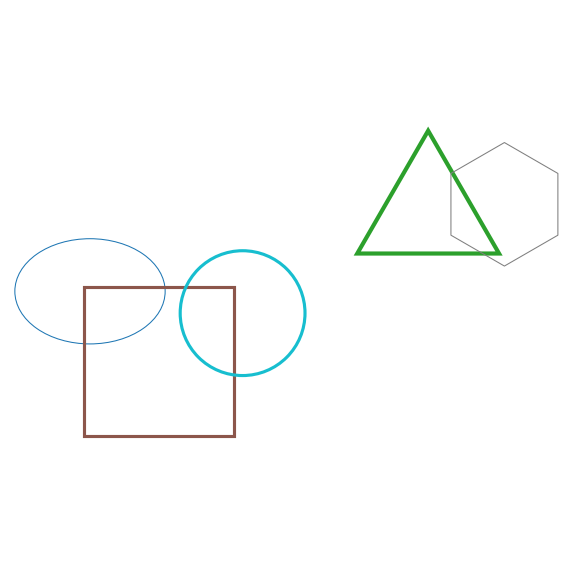[{"shape": "oval", "thickness": 0.5, "radius": 0.65, "center": [0.156, 0.495]}, {"shape": "triangle", "thickness": 2, "radius": 0.71, "center": [0.741, 0.631]}, {"shape": "square", "thickness": 1.5, "radius": 0.65, "center": [0.275, 0.373]}, {"shape": "hexagon", "thickness": 0.5, "radius": 0.53, "center": [0.873, 0.645]}, {"shape": "circle", "thickness": 1.5, "radius": 0.54, "center": [0.42, 0.457]}]